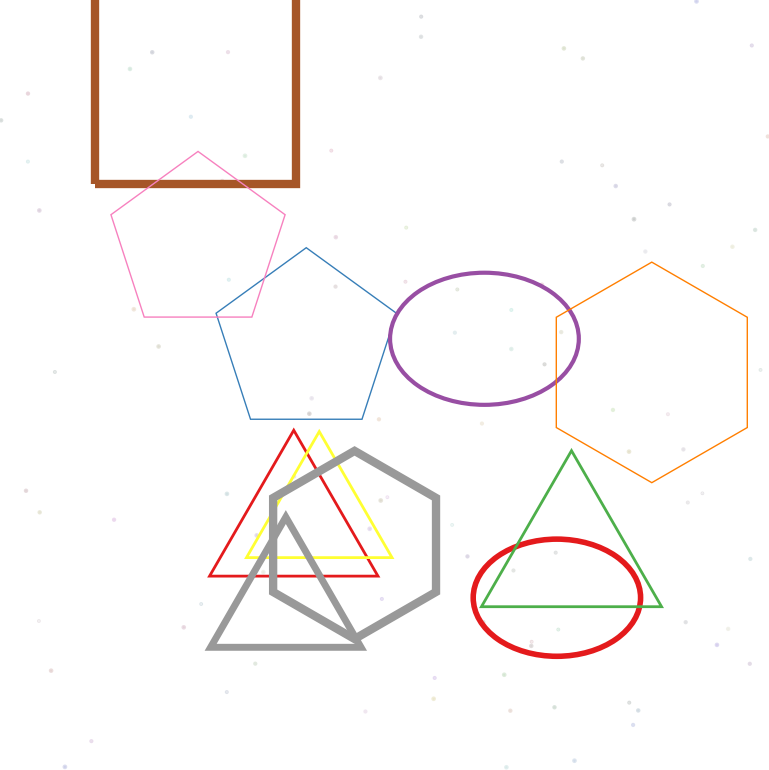[{"shape": "oval", "thickness": 2, "radius": 0.54, "center": [0.723, 0.224]}, {"shape": "triangle", "thickness": 1, "radius": 0.63, "center": [0.382, 0.315]}, {"shape": "pentagon", "thickness": 0.5, "radius": 0.62, "center": [0.398, 0.555]}, {"shape": "triangle", "thickness": 1, "radius": 0.68, "center": [0.742, 0.28]}, {"shape": "oval", "thickness": 1.5, "radius": 0.61, "center": [0.629, 0.56]}, {"shape": "hexagon", "thickness": 0.5, "radius": 0.72, "center": [0.846, 0.516]}, {"shape": "triangle", "thickness": 1, "radius": 0.55, "center": [0.415, 0.33]}, {"shape": "square", "thickness": 3, "radius": 0.65, "center": [0.254, 0.891]}, {"shape": "pentagon", "thickness": 0.5, "radius": 0.59, "center": [0.257, 0.684]}, {"shape": "hexagon", "thickness": 3, "radius": 0.61, "center": [0.46, 0.292]}, {"shape": "triangle", "thickness": 2.5, "radius": 0.56, "center": [0.371, 0.216]}]